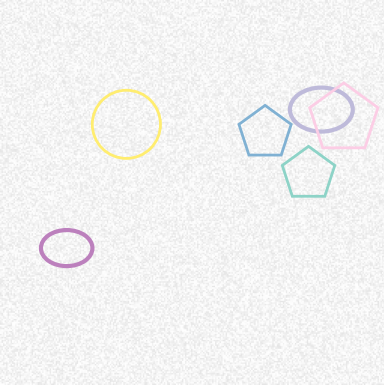[{"shape": "pentagon", "thickness": 2, "radius": 0.36, "center": [0.801, 0.548]}, {"shape": "oval", "thickness": 3, "radius": 0.41, "center": [0.835, 0.715]}, {"shape": "pentagon", "thickness": 2, "radius": 0.36, "center": [0.689, 0.655]}, {"shape": "pentagon", "thickness": 2, "radius": 0.47, "center": [0.893, 0.691]}, {"shape": "oval", "thickness": 3, "radius": 0.33, "center": [0.173, 0.356]}, {"shape": "circle", "thickness": 2, "radius": 0.44, "center": [0.328, 0.677]}]